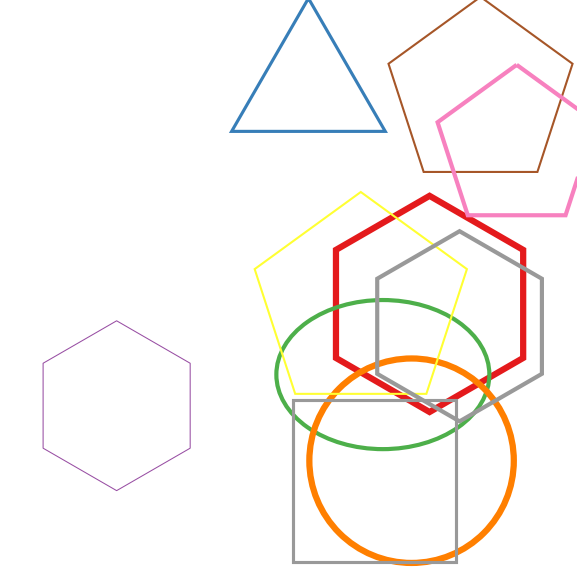[{"shape": "hexagon", "thickness": 3, "radius": 0.94, "center": [0.744, 0.473]}, {"shape": "triangle", "thickness": 1.5, "radius": 0.77, "center": [0.534, 0.848]}, {"shape": "oval", "thickness": 2, "radius": 0.92, "center": [0.663, 0.351]}, {"shape": "hexagon", "thickness": 0.5, "radius": 0.74, "center": [0.202, 0.297]}, {"shape": "circle", "thickness": 3, "radius": 0.89, "center": [0.713, 0.201]}, {"shape": "pentagon", "thickness": 1, "radius": 0.97, "center": [0.625, 0.473]}, {"shape": "pentagon", "thickness": 1, "radius": 0.84, "center": [0.832, 0.837]}, {"shape": "pentagon", "thickness": 2, "radius": 0.72, "center": [0.895, 0.743]}, {"shape": "hexagon", "thickness": 2, "radius": 0.82, "center": [0.796, 0.434]}, {"shape": "square", "thickness": 1.5, "radius": 0.7, "center": [0.649, 0.166]}]